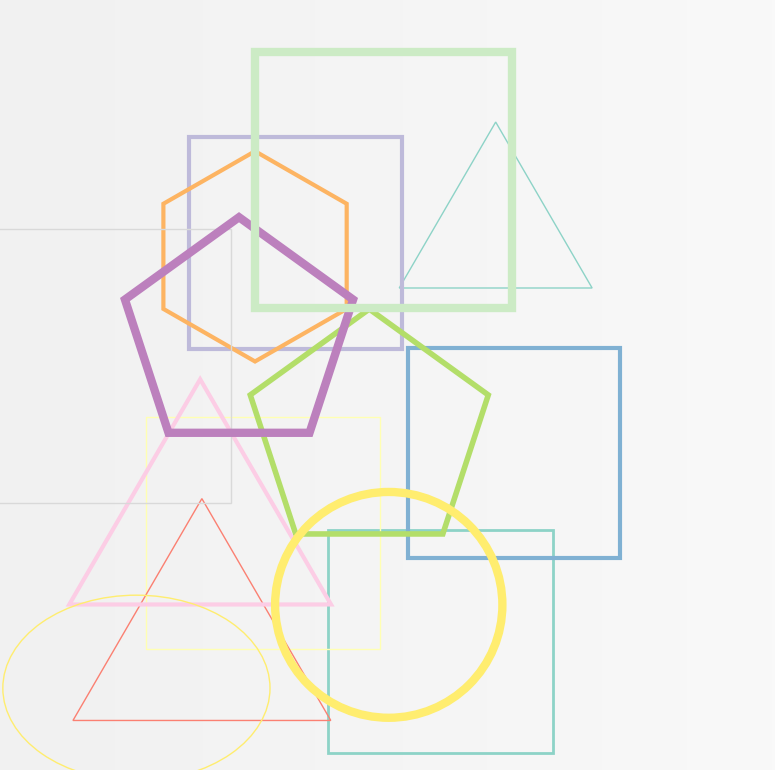[{"shape": "triangle", "thickness": 0.5, "radius": 0.72, "center": [0.64, 0.698]}, {"shape": "square", "thickness": 1, "radius": 0.73, "center": [0.569, 0.167]}, {"shape": "square", "thickness": 0.5, "radius": 0.75, "center": [0.34, 0.308]}, {"shape": "square", "thickness": 1.5, "radius": 0.69, "center": [0.381, 0.685]}, {"shape": "triangle", "thickness": 0.5, "radius": 0.96, "center": [0.26, 0.16]}, {"shape": "square", "thickness": 1.5, "radius": 0.68, "center": [0.663, 0.412]}, {"shape": "hexagon", "thickness": 1.5, "radius": 0.68, "center": [0.329, 0.667]}, {"shape": "pentagon", "thickness": 2, "radius": 0.81, "center": [0.476, 0.437]}, {"shape": "triangle", "thickness": 1.5, "radius": 0.97, "center": [0.258, 0.312]}, {"shape": "square", "thickness": 0.5, "radius": 0.89, "center": [0.12, 0.524]}, {"shape": "pentagon", "thickness": 3, "radius": 0.77, "center": [0.308, 0.563]}, {"shape": "square", "thickness": 3, "radius": 0.83, "center": [0.495, 0.766]}, {"shape": "circle", "thickness": 3, "radius": 0.73, "center": [0.502, 0.214]}, {"shape": "oval", "thickness": 0.5, "radius": 0.86, "center": [0.176, 0.106]}]